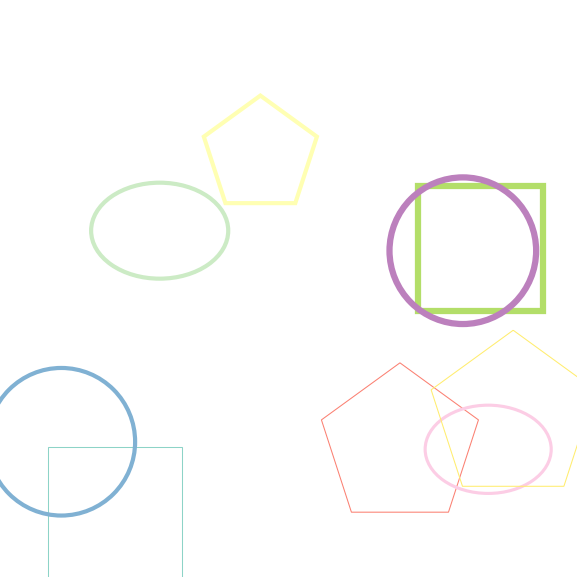[{"shape": "square", "thickness": 0.5, "radius": 0.58, "center": [0.199, 0.109]}, {"shape": "pentagon", "thickness": 2, "radius": 0.51, "center": [0.451, 0.731]}, {"shape": "pentagon", "thickness": 0.5, "radius": 0.71, "center": [0.693, 0.228]}, {"shape": "circle", "thickness": 2, "radius": 0.64, "center": [0.106, 0.234]}, {"shape": "square", "thickness": 3, "radius": 0.54, "center": [0.833, 0.569]}, {"shape": "oval", "thickness": 1.5, "radius": 0.55, "center": [0.845, 0.221]}, {"shape": "circle", "thickness": 3, "radius": 0.63, "center": [0.801, 0.565]}, {"shape": "oval", "thickness": 2, "radius": 0.59, "center": [0.276, 0.6]}, {"shape": "pentagon", "thickness": 0.5, "radius": 0.75, "center": [0.889, 0.278]}]